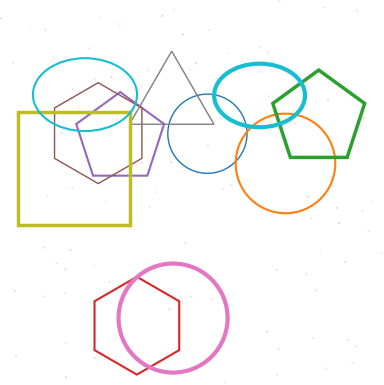[{"shape": "circle", "thickness": 1, "radius": 0.51, "center": [0.539, 0.653]}, {"shape": "circle", "thickness": 1.5, "radius": 0.65, "center": [0.742, 0.575]}, {"shape": "pentagon", "thickness": 2.5, "radius": 0.63, "center": [0.828, 0.693]}, {"shape": "hexagon", "thickness": 1.5, "radius": 0.64, "center": [0.355, 0.154]}, {"shape": "pentagon", "thickness": 1.5, "radius": 0.6, "center": [0.312, 0.641]}, {"shape": "hexagon", "thickness": 1, "radius": 0.65, "center": [0.255, 0.654]}, {"shape": "circle", "thickness": 3, "radius": 0.71, "center": [0.45, 0.174]}, {"shape": "triangle", "thickness": 1, "radius": 0.63, "center": [0.446, 0.741]}, {"shape": "square", "thickness": 2.5, "radius": 0.73, "center": [0.193, 0.562]}, {"shape": "oval", "thickness": 3, "radius": 0.59, "center": [0.674, 0.752]}, {"shape": "oval", "thickness": 1.5, "radius": 0.68, "center": [0.221, 0.754]}]